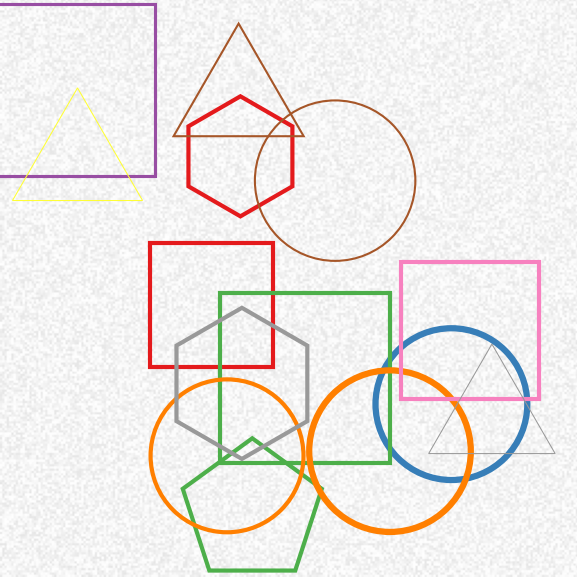[{"shape": "square", "thickness": 2, "radius": 0.53, "center": [0.367, 0.471]}, {"shape": "hexagon", "thickness": 2, "radius": 0.52, "center": [0.416, 0.728]}, {"shape": "circle", "thickness": 3, "radius": 0.66, "center": [0.782, 0.299]}, {"shape": "square", "thickness": 2, "radius": 0.74, "center": [0.527, 0.345]}, {"shape": "pentagon", "thickness": 2, "radius": 0.63, "center": [0.437, 0.114]}, {"shape": "square", "thickness": 1.5, "radius": 0.74, "center": [0.119, 0.844]}, {"shape": "circle", "thickness": 3, "radius": 0.7, "center": [0.675, 0.218]}, {"shape": "circle", "thickness": 2, "radius": 0.66, "center": [0.393, 0.21]}, {"shape": "triangle", "thickness": 0.5, "radius": 0.65, "center": [0.134, 0.717]}, {"shape": "circle", "thickness": 1, "radius": 0.69, "center": [0.58, 0.686]}, {"shape": "triangle", "thickness": 1, "radius": 0.65, "center": [0.413, 0.828]}, {"shape": "square", "thickness": 2, "radius": 0.59, "center": [0.814, 0.426]}, {"shape": "triangle", "thickness": 0.5, "radius": 0.63, "center": [0.852, 0.277]}, {"shape": "hexagon", "thickness": 2, "radius": 0.65, "center": [0.419, 0.335]}]